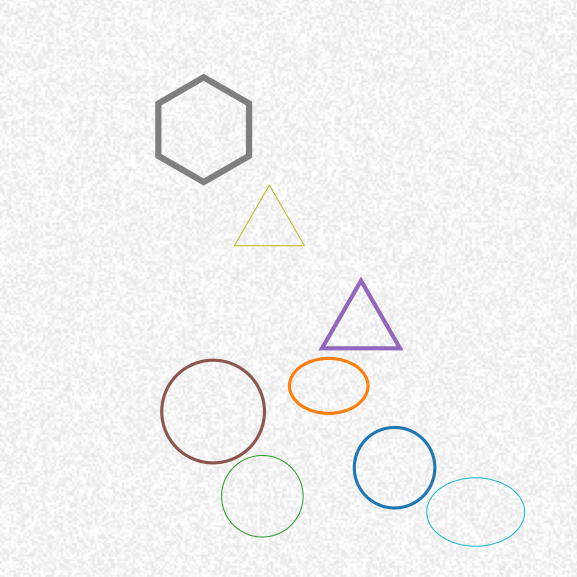[{"shape": "circle", "thickness": 1.5, "radius": 0.35, "center": [0.683, 0.189]}, {"shape": "oval", "thickness": 1.5, "radius": 0.34, "center": [0.569, 0.331]}, {"shape": "circle", "thickness": 0.5, "radius": 0.35, "center": [0.454, 0.14]}, {"shape": "triangle", "thickness": 2, "radius": 0.39, "center": [0.625, 0.435]}, {"shape": "circle", "thickness": 1.5, "radius": 0.44, "center": [0.369, 0.286]}, {"shape": "hexagon", "thickness": 3, "radius": 0.45, "center": [0.353, 0.775]}, {"shape": "triangle", "thickness": 0.5, "radius": 0.35, "center": [0.466, 0.609]}, {"shape": "oval", "thickness": 0.5, "radius": 0.42, "center": [0.824, 0.113]}]